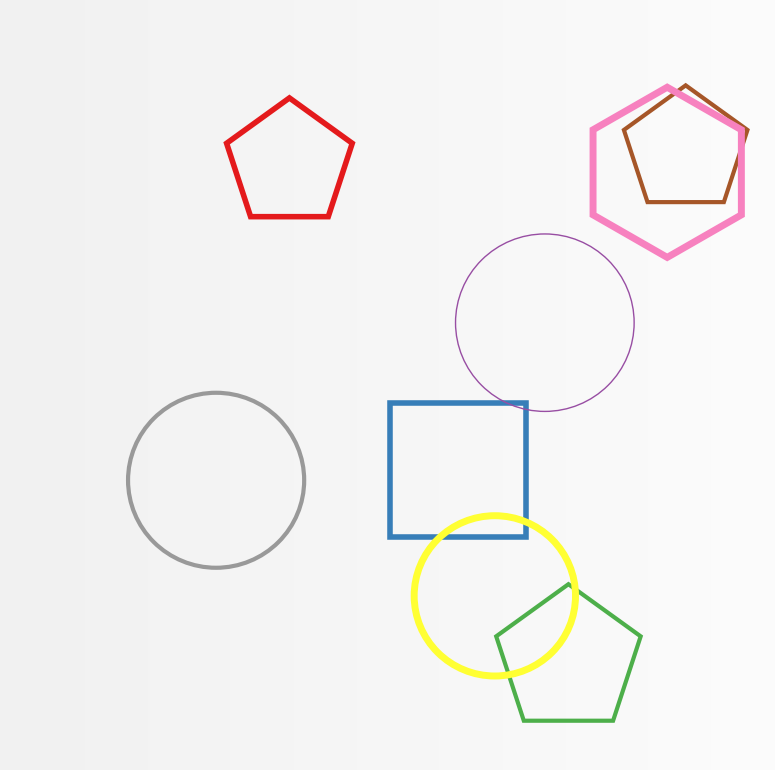[{"shape": "pentagon", "thickness": 2, "radius": 0.43, "center": [0.373, 0.788]}, {"shape": "square", "thickness": 2, "radius": 0.44, "center": [0.591, 0.39]}, {"shape": "pentagon", "thickness": 1.5, "radius": 0.49, "center": [0.733, 0.143]}, {"shape": "circle", "thickness": 0.5, "radius": 0.58, "center": [0.703, 0.581]}, {"shape": "circle", "thickness": 2.5, "radius": 0.52, "center": [0.639, 0.226]}, {"shape": "pentagon", "thickness": 1.5, "radius": 0.42, "center": [0.885, 0.805]}, {"shape": "hexagon", "thickness": 2.5, "radius": 0.55, "center": [0.861, 0.776]}, {"shape": "circle", "thickness": 1.5, "radius": 0.57, "center": [0.279, 0.376]}]